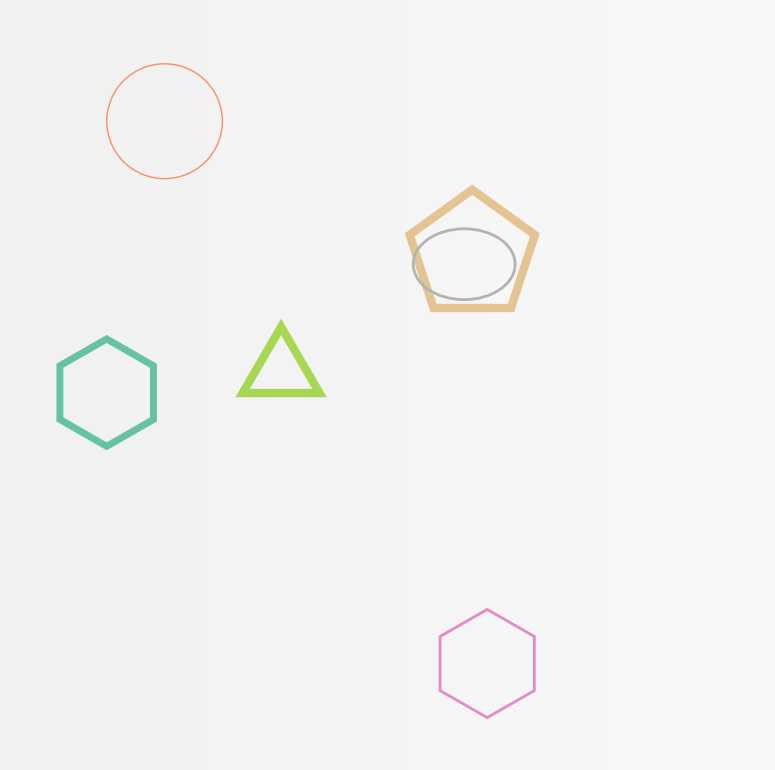[{"shape": "hexagon", "thickness": 2.5, "radius": 0.35, "center": [0.138, 0.49]}, {"shape": "circle", "thickness": 0.5, "radius": 0.37, "center": [0.212, 0.843]}, {"shape": "hexagon", "thickness": 1, "radius": 0.35, "center": [0.629, 0.138]}, {"shape": "triangle", "thickness": 3, "radius": 0.29, "center": [0.363, 0.518]}, {"shape": "pentagon", "thickness": 3, "radius": 0.42, "center": [0.609, 0.669]}, {"shape": "oval", "thickness": 1, "radius": 0.33, "center": [0.599, 0.657]}]